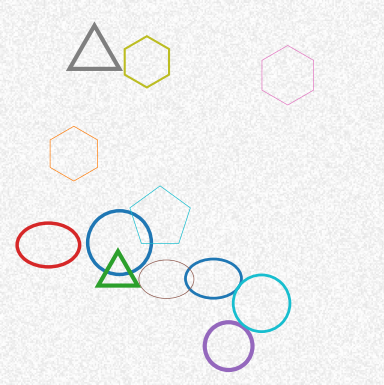[{"shape": "circle", "thickness": 2.5, "radius": 0.41, "center": [0.31, 0.37]}, {"shape": "oval", "thickness": 2, "radius": 0.36, "center": [0.554, 0.276]}, {"shape": "hexagon", "thickness": 0.5, "radius": 0.36, "center": [0.192, 0.601]}, {"shape": "triangle", "thickness": 3, "radius": 0.3, "center": [0.306, 0.288]}, {"shape": "oval", "thickness": 2.5, "radius": 0.41, "center": [0.126, 0.364]}, {"shape": "circle", "thickness": 3, "radius": 0.31, "center": [0.594, 0.101]}, {"shape": "oval", "thickness": 0.5, "radius": 0.36, "center": [0.432, 0.275]}, {"shape": "hexagon", "thickness": 0.5, "radius": 0.39, "center": [0.747, 0.805]}, {"shape": "triangle", "thickness": 3, "radius": 0.37, "center": [0.245, 0.859]}, {"shape": "hexagon", "thickness": 1.5, "radius": 0.33, "center": [0.381, 0.839]}, {"shape": "pentagon", "thickness": 0.5, "radius": 0.41, "center": [0.416, 0.435]}, {"shape": "circle", "thickness": 2, "radius": 0.37, "center": [0.679, 0.212]}]